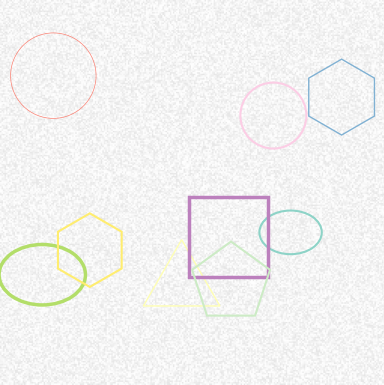[{"shape": "oval", "thickness": 1.5, "radius": 0.41, "center": [0.755, 0.396]}, {"shape": "triangle", "thickness": 1, "radius": 0.57, "center": [0.472, 0.263]}, {"shape": "circle", "thickness": 0.5, "radius": 0.56, "center": [0.139, 0.803]}, {"shape": "hexagon", "thickness": 1, "radius": 0.49, "center": [0.887, 0.748]}, {"shape": "oval", "thickness": 2.5, "radius": 0.56, "center": [0.11, 0.286]}, {"shape": "circle", "thickness": 1.5, "radius": 0.43, "center": [0.71, 0.7]}, {"shape": "square", "thickness": 2.5, "radius": 0.52, "center": [0.593, 0.384]}, {"shape": "pentagon", "thickness": 1.5, "radius": 0.53, "center": [0.6, 0.266]}, {"shape": "hexagon", "thickness": 1.5, "radius": 0.48, "center": [0.233, 0.35]}]